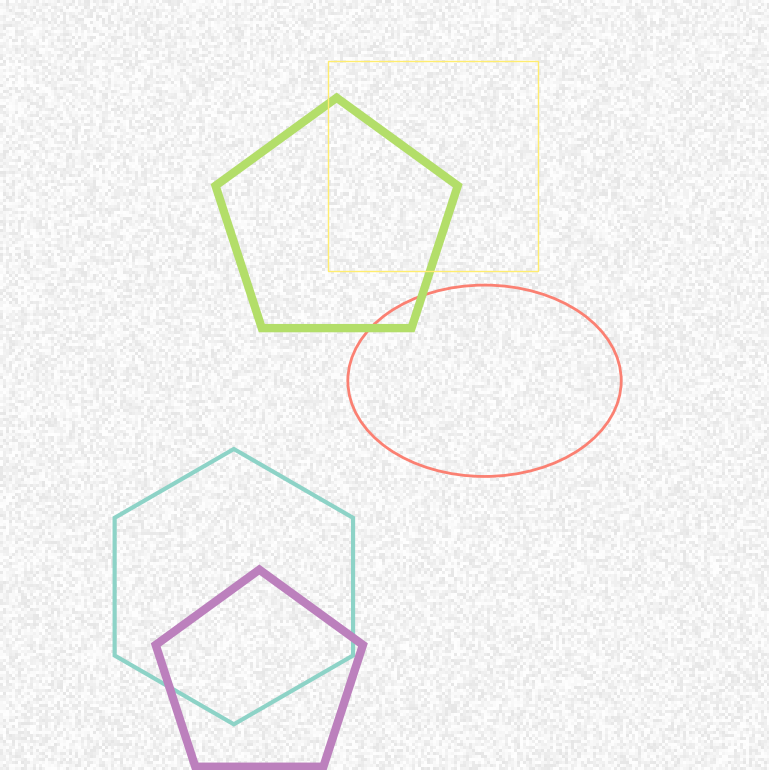[{"shape": "hexagon", "thickness": 1.5, "radius": 0.89, "center": [0.304, 0.238]}, {"shape": "oval", "thickness": 1, "radius": 0.89, "center": [0.629, 0.505]}, {"shape": "pentagon", "thickness": 3, "radius": 0.83, "center": [0.437, 0.708]}, {"shape": "pentagon", "thickness": 3, "radius": 0.71, "center": [0.337, 0.119]}, {"shape": "square", "thickness": 0.5, "radius": 0.68, "center": [0.562, 0.784]}]